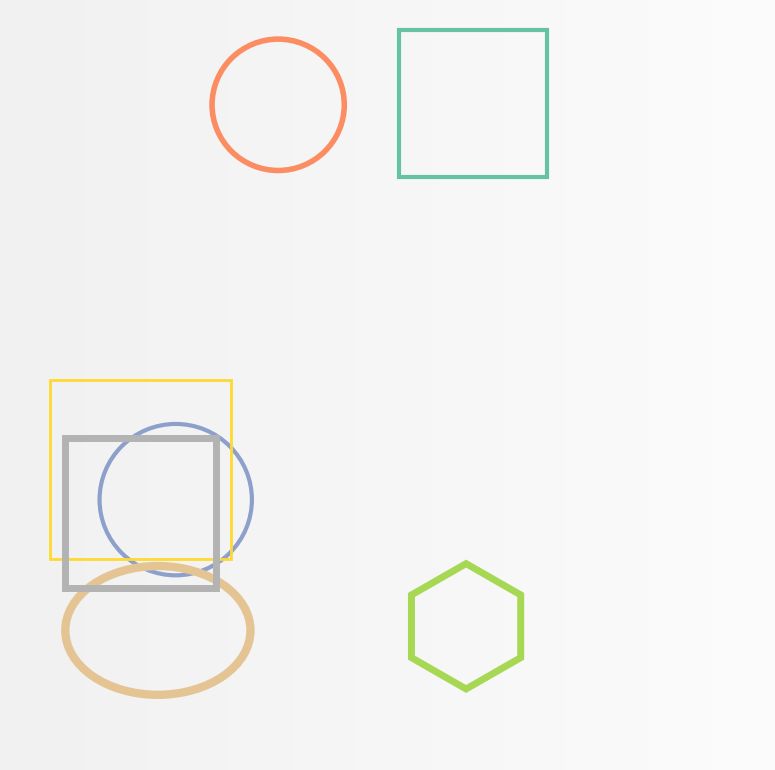[{"shape": "square", "thickness": 1.5, "radius": 0.48, "center": [0.611, 0.866]}, {"shape": "circle", "thickness": 2, "radius": 0.43, "center": [0.359, 0.864]}, {"shape": "circle", "thickness": 1.5, "radius": 0.49, "center": [0.227, 0.351]}, {"shape": "hexagon", "thickness": 2.5, "radius": 0.41, "center": [0.601, 0.187]}, {"shape": "square", "thickness": 1, "radius": 0.58, "center": [0.181, 0.39]}, {"shape": "oval", "thickness": 3, "radius": 0.6, "center": [0.204, 0.181]}, {"shape": "square", "thickness": 2.5, "radius": 0.49, "center": [0.181, 0.334]}]